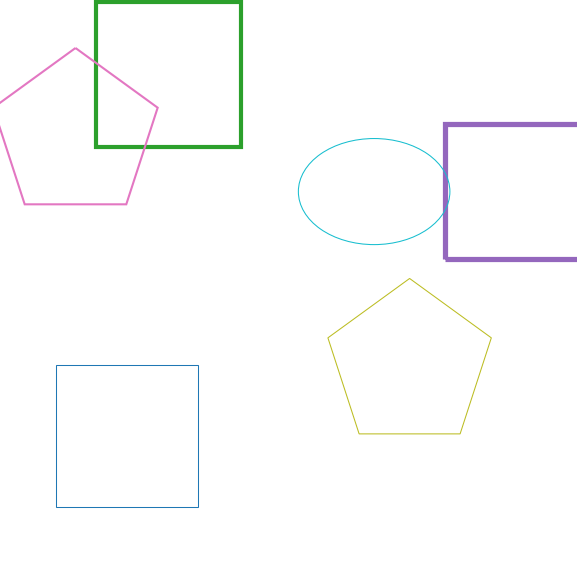[{"shape": "square", "thickness": 0.5, "radius": 0.61, "center": [0.22, 0.244]}, {"shape": "square", "thickness": 2, "radius": 0.63, "center": [0.292, 0.871]}, {"shape": "square", "thickness": 2.5, "radius": 0.59, "center": [0.888, 0.668]}, {"shape": "pentagon", "thickness": 1, "radius": 0.75, "center": [0.131, 0.766]}, {"shape": "pentagon", "thickness": 0.5, "radius": 0.74, "center": [0.709, 0.368]}, {"shape": "oval", "thickness": 0.5, "radius": 0.66, "center": [0.648, 0.667]}]